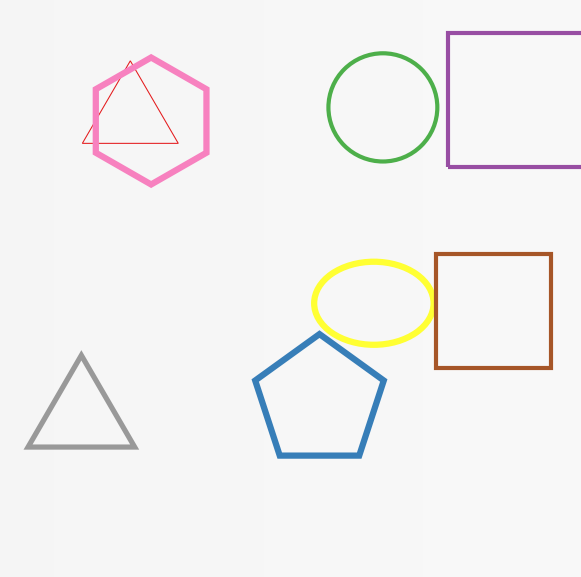[{"shape": "triangle", "thickness": 0.5, "radius": 0.48, "center": [0.224, 0.799]}, {"shape": "pentagon", "thickness": 3, "radius": 0.58, "center": [0.55, 0.304]}, {"shape": "circle", "thickness": 2, "radius": 0.47, "center": [0.659, 0.813]}, {"shape": "square", "thickness": 2, "radius": 0.58, "center": [0.887, 0.826]}, {"shape": "oval", "thickness": 3, "radius": 0.51, "center": [0.643, 0.474]}, {"shape": "square", "thickness": 2, "radius": 0.5, "center": [0.849, 0.46]}, {"shape": "hexagon", "thickness": 3, "radius": 0.55, "center": [0.26, 0.79]}, {"shape": "triangle", "thickness": 2.5, "radius": 0.53, "center": [0.14, 0.278]}]